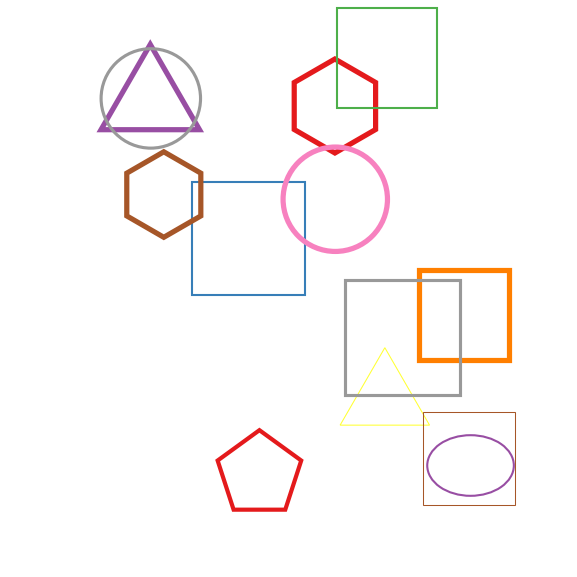[{"shape": "pentagon", "thickness": 2, "radius": 0.38, "center": [0.449, 0.178]}, {"shape": "hexagon", "thickness": 2.5, "radius": 0.41, "center": [0.58, 0.816]}, {"shape": "square", "thickness": 1, "radius": 0.49, "center": [0.431, 0.587]}, {"shape": "square", "thickness": 1, "radius": 0.43, "center": [0.67, 0.899]}, {"shape": "triangle", "thickness": 2.5, "radius": 0.49, "center": [0.26, 0.824]}, {"shape": "oval", "thickness": 1, "radius": 0.37, "center": [0.815, 0.193]}, {"shape": "square", "thickness": 2.5, "radius": 0.39, "center": [0.804, 0.453]}, {"shape": "triangle", "thickness": 0.5, "radius": 0.45, "center": [0.666, 0.308]}, {"shape": "hexagon", "thickness": 2.5, "radius": 0.37, "center": [0.284, 0.662]}, {"shape": "square", "thickness": 0.5, "radius": 0.4, "center": [0.812, 0.205]}, {"shape": "circle", "thickness": 2.5, "radius": 0.45, "center": [0.581, 0.654]}, {"shape": "circle", "thickness": 1.5, "radius": 0.43, "center": [0.261, 0.829]}, {"shape": "square", "thickness": 1.5, "radius": 0.5, "center": [0.697, 0.415]}]